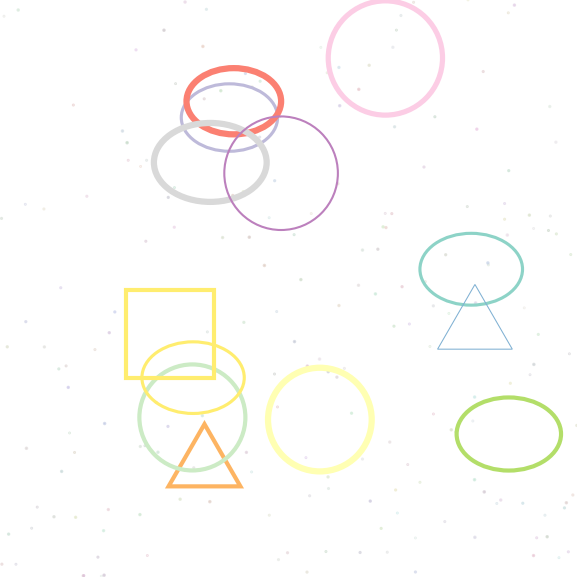[{"shape": "oval", "thickness": 1.5, "radius": 0.44, "center": [0.816, 0.533]}, {"shape": "circle", "thickness": 3, "radius": 0.45, "center": [0.554, 0.273]}, {"shape": "oval", "thickness": 1.5, "radius": 0.42, "center": [0.397, 0.796]}, {"shape": "oval", "thickness": 3, "radius": 0.41, "center": [0.405, 0.824]}, {"shape": "triangle", "thickness": 0.5, "radius": 0.37, "center": [0.822, 0.432]}, {"shape": "triangle", "thickness": 2, "radius": 0.36, "center": [0.354, 0.193]}, {"shape": "oval", "thickness": 2, "radius": 0.45, "center": [0.881, 0.248]}, {"shape": "circle", "thickness": 2.5, "radius": 0.49, "center": [0.667, 0.899]}, {"shape": "oval", "thickness": 3, "radius": 0.49, "center": [0.364, 0.718]}, {"shape": "circle", "thickness": 1, "radius": 0.49, "center": [0.487, 0.699]}, {"shape": "circle", "thickness": 2, "radius": 0.46, "center": [0.333, 0.276]}, {"shape": "square", "thickness": 2, "radius": 0.38, "center": [0.294, 0.42]}, {"shape": "oval", "thickness": 1.5, "radius": 0.44, "center": [0.334, 0.345]}]